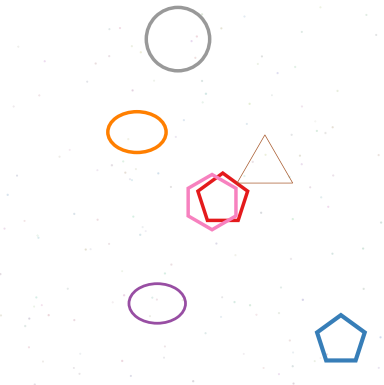[{"shape": "pentagon", "thickness": 2.5, "radius": 0.34, "center": [0.579, 0.482]}, {"shape": "pentagon", "thickness": 3, "radius": 0.33, "center": [0.885, 0.116]}, {"shape": "oval", "thickness": 2, "radius": 0.37, "center": [0.408, 0.212]}, {"shape": "oval", "thickness": 2.5, "radius": 0.38, "center": [0.356, 0.657]}, {"shape": "triangle", "thickness": 0.5, "radius": 0.42, "center": [0.688, 0.566]}, {"shape": "hexagon", "thickness": 2.5, "radius": 0.36, "center": [0.551, 0.475]}, {"shape": "circle", "thickness": 2.5, "radius": 0.41, "center": [0.462, 0.898]}]